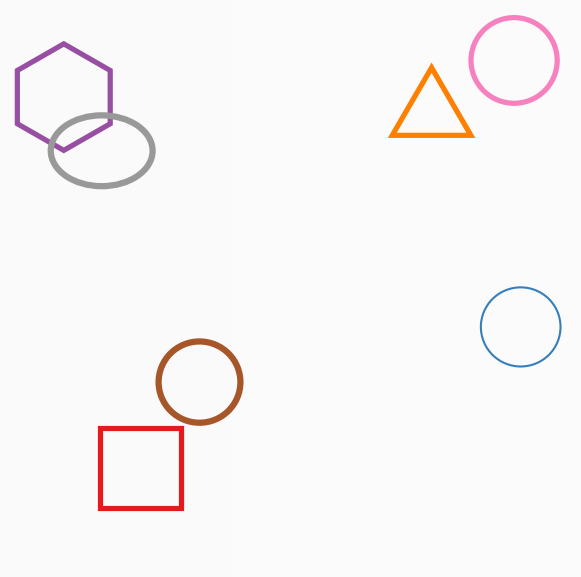[{"shape": "square", "thickness": 2.5, "radius": 0.35, "center": [0.242, 0.188]}, {"shape": "circle", "thickness": 1, "radius": 0.34, "center": [0.896, 0.433]}, {"shape": "hexagon", "thickness": 2.5, "radius": 0.46, "center": [0.11, 0.831]}, {"shape": "triangle", "thickness": 2.5, "radius": 0.39, "center": [0.742, 0.804]}, {"shape": "circle", "thickness": 3, "radius": 0.35, "center": [0.343, 0.338]}, {"shape": "circle", "thickness": 2.5, "radius": 0.37, "center": [0.884, 0.894]}, {"shape": "oval", "thickness": 3, "radius": 0.44, "center": [0.175, 0.738]}]